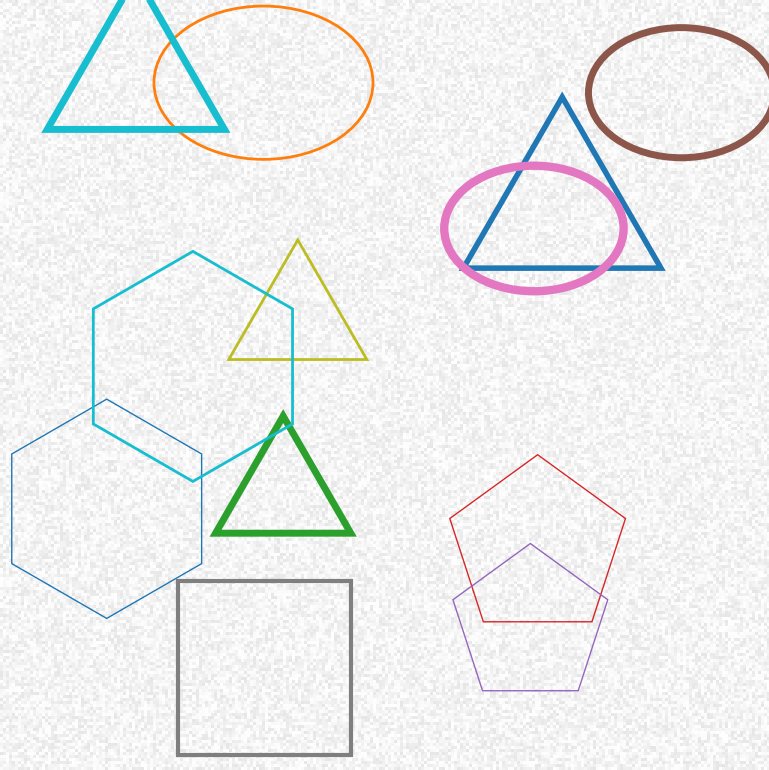[{"shape": "hexagon", "thickness": 0.5, "radius": 0.71, "center": [0.139, 0.339]}, {"shape": "triangle", "thickness": 2, "radius": 0.74, "center": [0.73, 0.726]}, {"shape": "oval", "thickness": 1, "radius": 0.71, "center": [0.342, 0.893]}, {"shape": "triangle", "thickness": 2.5, "radius": 0.51, "center": [0.368, 0.358]}, {"shape": "pentagon", "thickness": 0.5, "radius": 0.6, "center": [0.698, 0.29]}, {"shape": "pentagon", "thickness": 0.5, "radius": 0.53, "center": [0.689, 0.188]}, {"shape": "oval", "thickness": 2.5, "radius": 0.6, "center": [0.885, 0.88]}, {"shape": "oval", "thickness": 3, "radius": 0.58, "center": [0.693, 0.703]}, {"shape": "square", "thickness": 1.5, "radius": 0.56, "center": [0.344, 0.133]}, {"shape": "triangle", "thickness": 1, "radius": 0.52, "center": [0.387, 0.585]}, {"shape": "triangle", "thickness": 2.5, "radius": 0.66, "center": [0.176, 0.898]}, {"shape": "hexagon", "thickness": 1, "radius": 0.75, "center": [0.251, 0.524]}]